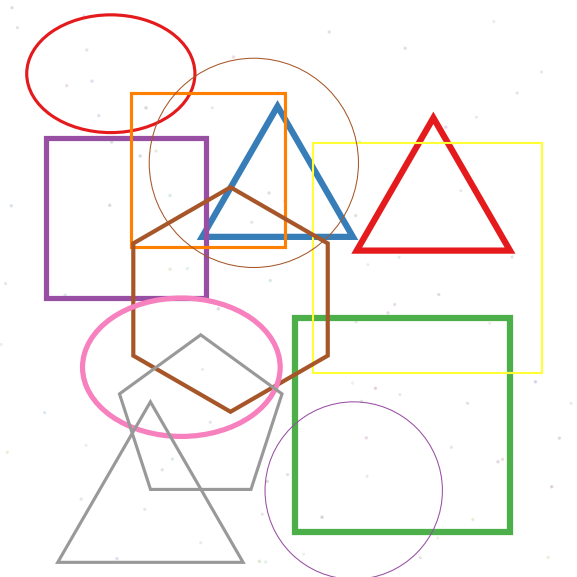[{"shape": "oval", "thickness": 1.5, "radius": 0.73, "center": [0.192, 0.871]}, {"shape": "triangle", "thickness": 3, "radius": 0.77, "center": [0.75, 0.642]}, {"shape": "triangle", "thickness": 3, "radius": 0.75, "center": [0.481, 0.664]}, {"shape": "square", "thickness": 3, "radius": 0.93, "center": [0.697, 0.263]}, {"shape": "square", "thickness": 2.5, "radius": 0.69, "center": [0.219, 0.622]}, {"shape": "circle", "thickness": 0.5, "radius": 0.77, "center": [0.613, 0.15]}, {"shape": "square", "thickness": 1.5, "radius": 0.67, "center": [0.36, 0.704]}, {"shape": "square", "thickness": 1, "radius": 0.99, "center": [0.741, 0.552]}, {"shape": "hexagon", "thickness": 2, "radius": 0.97, "center": [0.399, 0.48]}, {"shape": "circle", "thickness": 0.5, "radius": 0.91, "center": [0.44, 0.717]}, {"shape": "oval", "thickness": 2.5, "radius": 0.86, "center": [0.314, 0.363]}, {"shape": "pentagon", "thickness": 1.5, "radius": 0.74, "center": [0.348, 0.271]}, {"shape": "triangle", "thickness": 1.5, "radius": 0.93, "center": [0.26, 0.118]}]